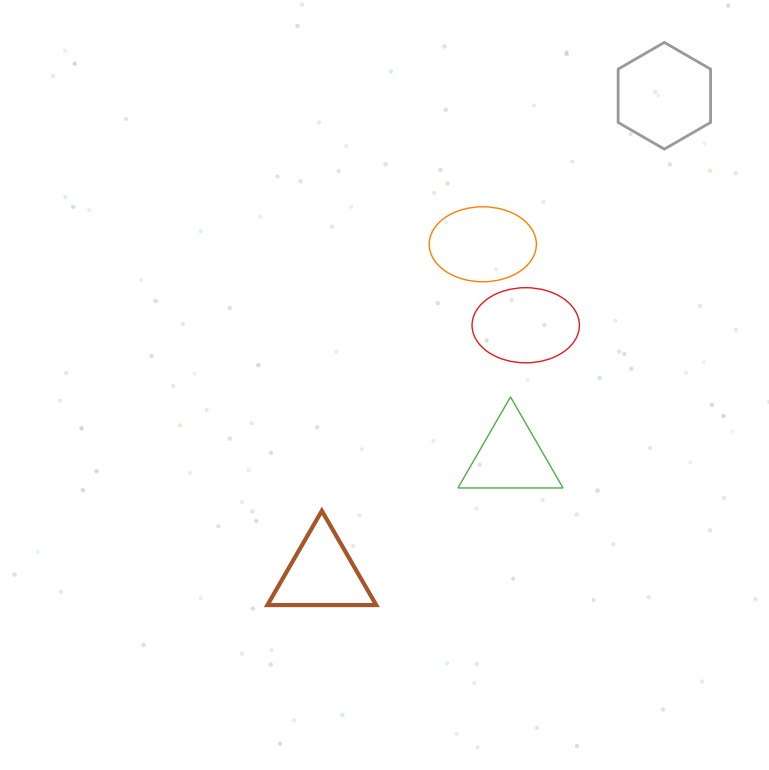[{"shape": "oval", "thickness": 0.5, "radius": 0.35, "center": [0.683, 0.578]}, {"shape": "triangle", "thickness": 0.5, "radius": 0.39, "center": [0.663, 0.406]}, {"shape": "oval", "thickness": 0.5, "radius": 0.35, "center": [0.627, 0.683]}, {"shape": "triangle", "thickness": 1.5, "radius": 0.41, "center": [0.418, 0.255]}, {"shape": "hexagon", "thickness": 1, "radius": 0.35, "center": [0.863, 0.876]}]